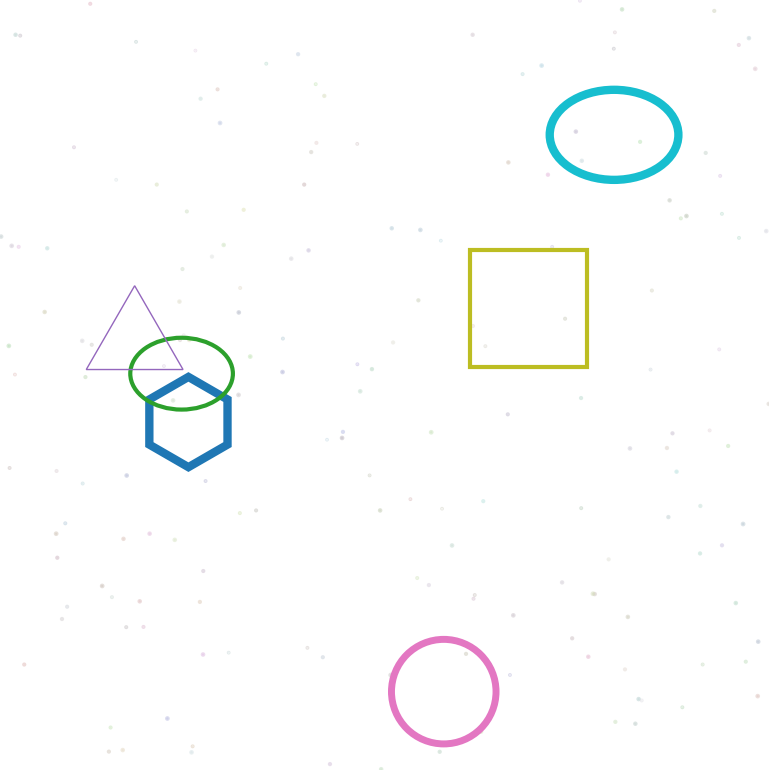[{"shape": "hexagon", "thickness": 3, "radius": 0.29, "center": [0.245, 0.452]}, {"shape": "oval", "thickness": 1.5, "radius": 0.33, "center": [0.236, 0.515]}, {"shape": "triangle", "thickness": 0.5, "radius": 0.36, "center": [0.175, 0.556]}, {"shape": "circle", "thickness": 2.5, "radius": 0.34, "center": [0.576, 0.102]}, {"shape": "square", "thickness": 1.5, "radius": 0.38, "center": [0.686, 0.6]}, {"shape": "oval", "thickness": 3, "radius": 0.42, "center": [0.797, 0.825]}]